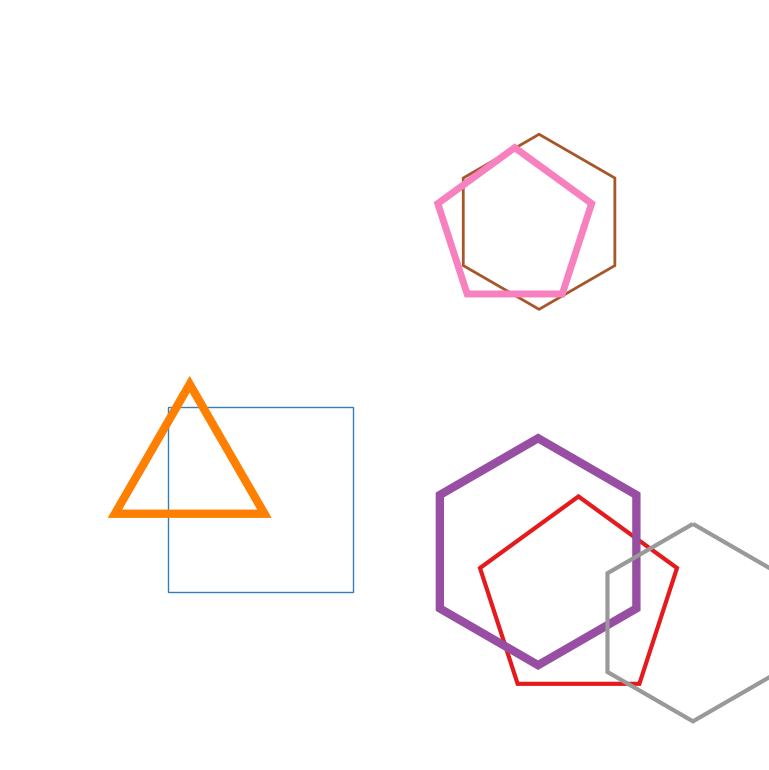[{"shape": "pentagon", "thickness": 1.5, "radius": 0.67, "center": [0.751, 0.221]}, {"shape": "square", "thickness": 0.5, "radius": 0.6, "center": [0.338, 0.352]}, {"shape": "hexagon", "thickness": 3, "radius": 0.74, "center": [0.699, 0.284]}, {"shape": "triangle", "thickness": 3, "radius": 0.56, "center": [0.246, 0.389]}, {"shape": "hexagon", "thickness": 1, "radius": 0.57, "center": [0.7, 0.712]}, {"shape": "pentagon", "thickness": 2.5, "radius": 0.53, "center": [0.668, 0.703]}, {"shape": "hexagon", "thickness": 1.5, "radius": 0.64, "center": [0.9, 0.191]}]